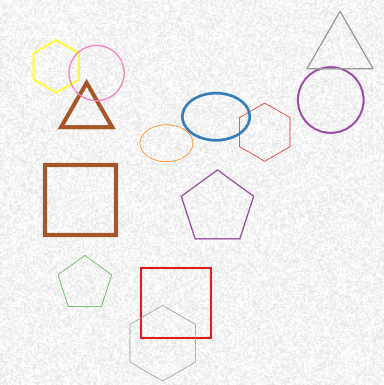[{"shape": "hexagon", "thickness": 0.5, "radius": 0.38, "center": [0.688, 0.657]}, {"shape": "square", "thickness": 1.5, "radius": 0.45, "center": [0.456, 0.213]}, {"shape": "oval", "thickness": 2, "radius": 0.44, "center": [0.561, 0.697]}, {"shape": "pentagon", "thickness": 0.5, "radius": 0.37, "center": [0.22, 0.263]}, {"shape": "pentagon", "thickness": 1, "radius": 0.49, "center": [0.565, 0.46]}, {"shape": "circle", "thickness": 1.5, "radius": 0.43, "center": [0.859, 0.74]}, {"shape": "oval", "thickness": 0.5, "radius": 0.34, "center": [0.432, 0.628]}, {"shape": "hexagon", "thickness": 1.5, "radius": 0.34, "center": [0.146, 0.828]}, {"shape": "triangle", "thickness": 3, "radius": 0.38, "center": [0.225, 0.708]}, {"shape": "square", "thickness": 3, "radius": 0.46, "center": [0.209, 0.48]}, {"shape": "circle", "thickness": 1, "radius": 0.36, "center": [0.251, 0.81]}, {"shape": "hexagon", "thickness": 0.5, "radius": 0.49, "center": [0.422, 0.108]}, {"shape": "triangle", "thickness": 1, "radius": 0.5, "center": [0.883, 0.871]}]